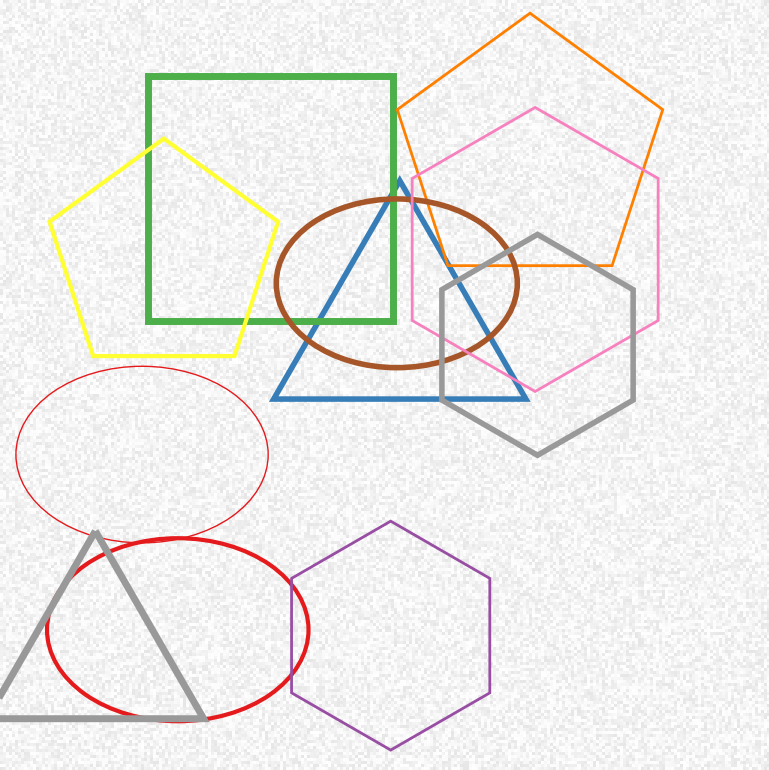[{"shape": "oval", "thickness": 0.5, "radius": 0.82, "center": [0.184, 0.41]}, {"shape": "oval", "thickness": 1.5, "radius": 0.85, "center": [0.231, 0.182]}, {"shape": "triangle", "thickness": 2, "radius": 0.95, "center": [0.519, 0.576]}, {"shape": "square", "thickness": 2.5, "radius": 0.79, "center": [0.351, 0.742]}, {"shape": "hexagon", "thickness": 1, "radius": 0.74, "center": [0.507, 0.175]}, {"shape": "pentagon", "thickness": 1, "radius": 0.91, "center": [0.688, 0.802]}, {"shape": "pentagon", "thickness": 1.5, "radius": 0.78, "center": [0.213, 0.664]}, {"shape": "oval", "thickness": 2, "radius": 0.78, "center": [0.515, 0.632]}, {"shape": "hexagon", "thickness": 1, "radius": 0.92, "center": [0.695, 0.676]}, {"shape": "hexagon", "thickness": 2, "radius": 0.72, "center": [0.698, 0.552]}, {"shape": "triangle", "thickness": 2.5, "radius": 0.81, "center": [0.124, 0.148]}]